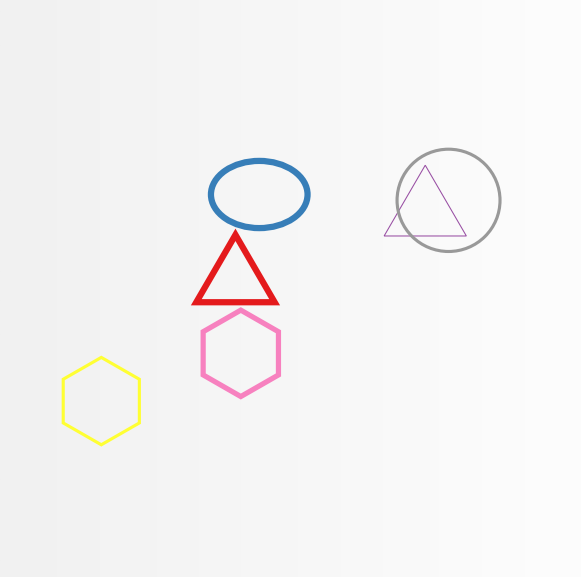[{"shape": "triangle", "thickness": 3, "radius": 0.39, "center": [0.405, 0.515]}, {"shape": "oval", "thickness": 3, "radius": 0.42, "center": [0.446, 0.662]}, {"shape": "triangle", "thickness": 0.5, "radius": 0.41, "center": [0.732, 0.631]}, {"shape": "hexagon", "thickness": 1.5, "radius": 0.38, "center": [0.174, 0.305]}, {"shape": "hexagon", "thickness": 2.5, "radius": 0.37, "center": [0.414, 0.387]}, {"shape": "circle", "thickness": 1.5, "radius": 0.44, "center": [0.772, 0.652]}]